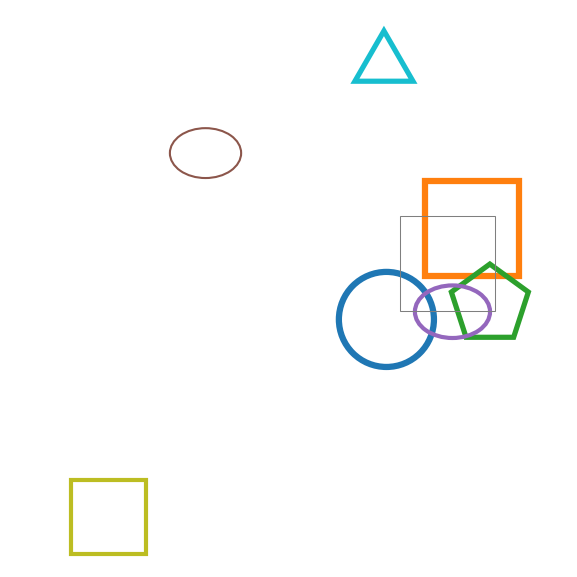[{"shape": "circle", "thickness": 3, "radius": 0.41, "center": [0.669, 0.446]}, {"shape": "square", "thickness": 3, "radius": 0.41, "center": [0.817, 0.603]}, {"shape": "pentagon", "thickness": 2.5, "radius": 0.35, "center": [0.848, 0.472]}, {"shape": "oval", "thickness": 2, "radius": 0.33, "center": [0.784, 0.459]}, {"shape": "oval", "thickness": 1, "radius": 0.31, "center": [0.356, 0.734]}, {"shape": "square", "thickness": 0.5, "radius": 0.41, "center": [0.775, 0.543]}, {"shape": "square", "thickness": 2, "radius": 0.32, "center": [0.188, 0.104]}, {"shape": "triangle", "thickness": 2.5, "radius": 0.29, "center": [0.665, 0.888]}]